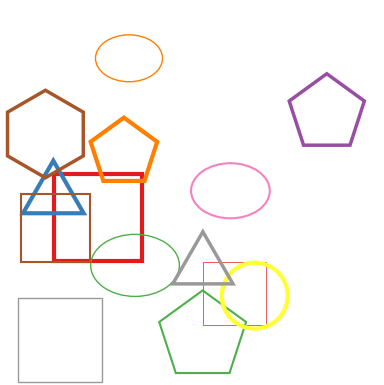[{"shape": "square", "thickness": 0.5, "radius": 0.41, "center": [0.609, 0.238]}, {"shape": "square", "thickness": 3, "radius": 0.57, "center": [0.254, 0.435]}, {"shape": "triangle", "thickness": 3, "radius": 0.45, "center": [0.138, 0.492]}, {"shape": "pentagon", "thickness": 1.5, "radius": 0.59, "center": [0.526, 0.127]}, {"shape": "oval", "thickness": 1, "radius": 0.58, "center": [0.351, 0.311]}, {"shape": "pentagon", "thickness": 2.5, "radius": 0.51, "center": [0.849, 0.706]}, {"shape": "pentagon", "thickness": 3, "radius": 0.45, "center": [0.322, 0.604]}, {"shape": "oval", "thickness": 1, "radius": 0.44, "center": [0.335, 0.849]}, {"shape": "circle", "thickness": 3, "radius": 0.43, "center": [0.662, 0.232]}, {"shape": "hexagon", "thickness": 2.5, "radius": 0.57, "center": [0.118, 0.652]}, {"shape": "square", "thickness": 1.5, "radius": 0.44, "center": [0.144, 0.407]}, {"shape": "oval", "thickness": 1.5, "radius": 0.51, "center": [0.598, 0.504]}, {"shape": "triangle", "thickness": 2.5, "radius": 0.45, "center": [0.527, 0.308]}, {"shape": "square", "thickness": 1, "radius": 0.54, "center": [0.155, 0.117]}]